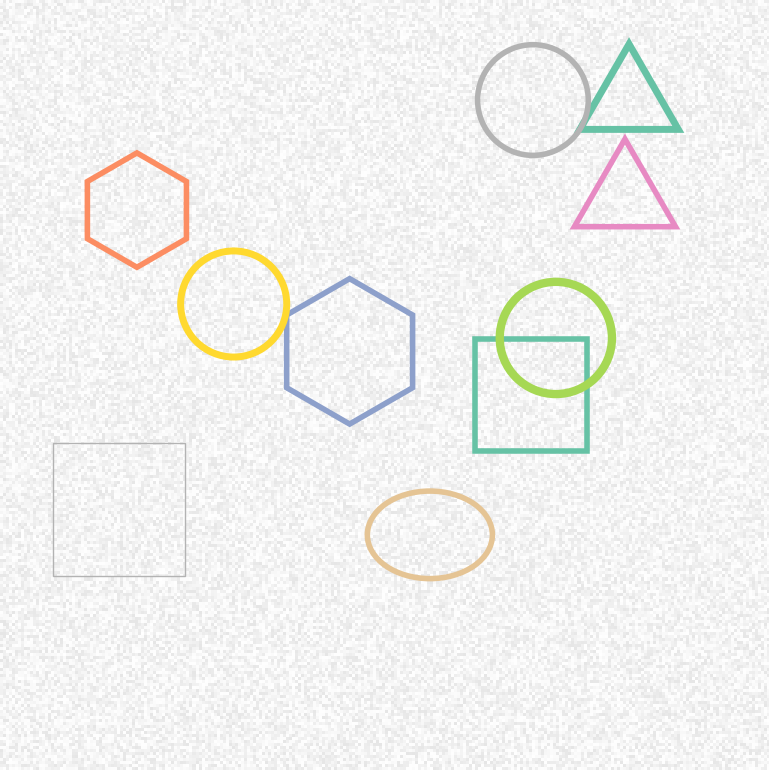[{"shape": "square", "thickness": 2, "radius": 0.36, "center": [0.69, 0.487]}, {"shape": "triangle", "thickness": 2.5, "radius": 0.37, "center": [0.817, 0.869]}, {"shape": "hexagon", "thickness": 2, "radius": 0.37, "center": [0.178, 0.727]}, {"shape": "hexagon", "thickness": 2, "radius": 0.47, "center": [0.454, 0.544]}, {"shape": "triangle", "thickness": 2, "radius": 0.38, "center": [0.812, 0.744]}, {"shape": "circle", "thickness": 3, "radius": 0.36, "center": [0.722, 0.561]}, {"shape": "circle", "thickness": 2.5, "radius": 0.34, "center": [0.303, 0.605]}, {"shape": "oval", "thickness": 2, "radius": 0.41, "center": [0.558, 0.305]}, {"shape": "square", "thickness": 0.5, "radius": 0.43, "center": [0.154, 0.338]}, {"shape": "circle", "thickness": 2, "radius": 0.36, "center": [0.692, 0.87]}]